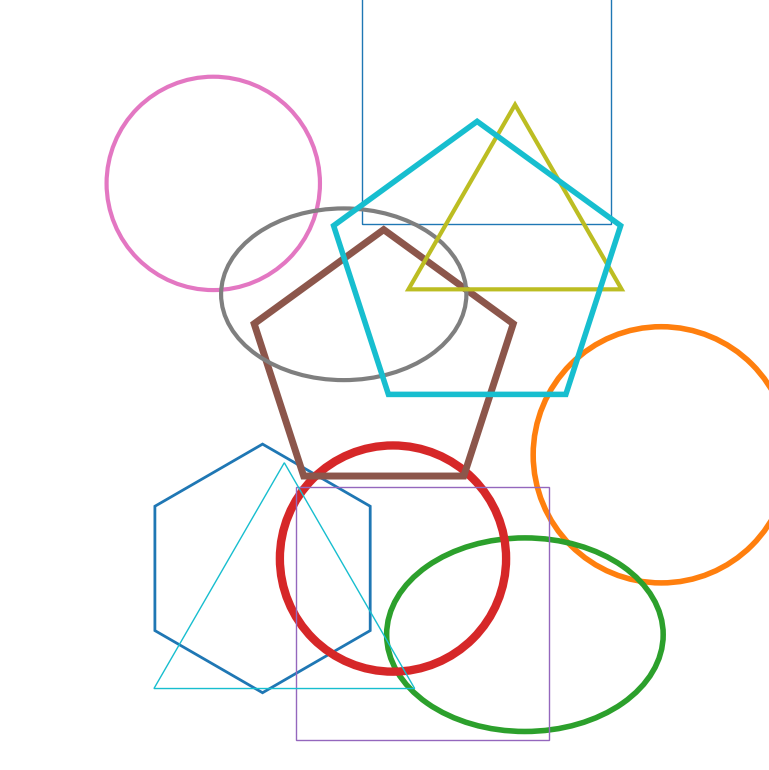[{"shape": "hexagon", "thickness": 1, "radius": 0.81, "center": [0.341, 0.262]}, {"shape": "square", "thickness": 0.5, "radius": 0.81, "center": [0.632, 0.871]}, {"shape": "circle", "thickness": 2, "radius": 0.83, "center": [0.859, 0.409]}, {"shape": "oval", "thickness": 2, "radius": 0.9, "center": [0.682, 0.176]}, {"shape": "circle", "thickness": 3, "radius": 0.73, "center": [0.51, 0.275]}, {"shape": "square", "thickness": 0.5, "radius": 0.82, "center": [0.549, 0.203]}, {"shape": "pentagon", "thickness": 2.5, "radius": 0.88, "center": [0.498, 0.525]}, {"shape": "circle", "thickness": 1.5, "radius": 0.69, "center": [0.277, 0.762]}, {"shape": "oval", "thickness": 1.5, "radius": 0.8, "center": [0.446, 0.618]}, {"shape": "triangle", "thickness": 1.5, "radius": 0.8, "center": [0.669, 0.704]}, {"shape": "triangle", "thickness": 0.5, "radius": 0.98, "center": [0.369, 0.204]}, {"shape": "pentagon", "thickness": 2, "radius": 0.98, "center": [0.62, 0.646]}]